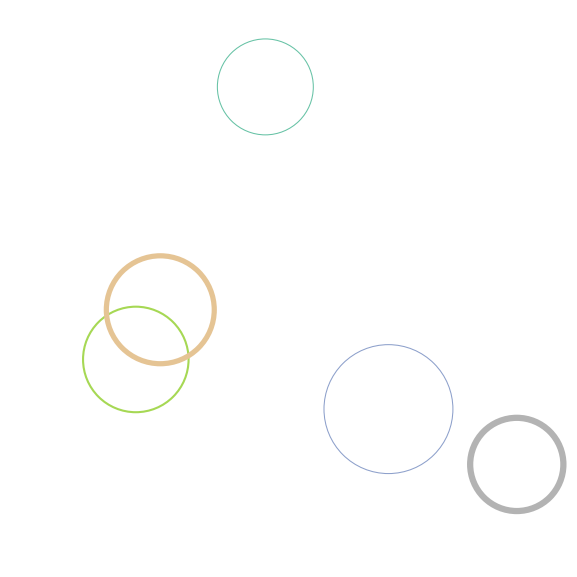[{"shape": "circle", "thickness": 0.5, "radius": 0.42, "center": [0.459, 0.849]}, {"shape": "circle", "thickness": 0.5, "radius": 0.56, "center": [0.673, 0.291]}, {"shape": "circle", "thickness": 1, "radius": 0.46, "center": [0.235, 0.377]}, {"shape": "circle", "thickness": 2.5, "radius": 0.47, "center": [0.278, 0.463]}, {"shape": "circle", "thickness": 3, "radius": 0.4, "center": [0.895, 0.195]}]